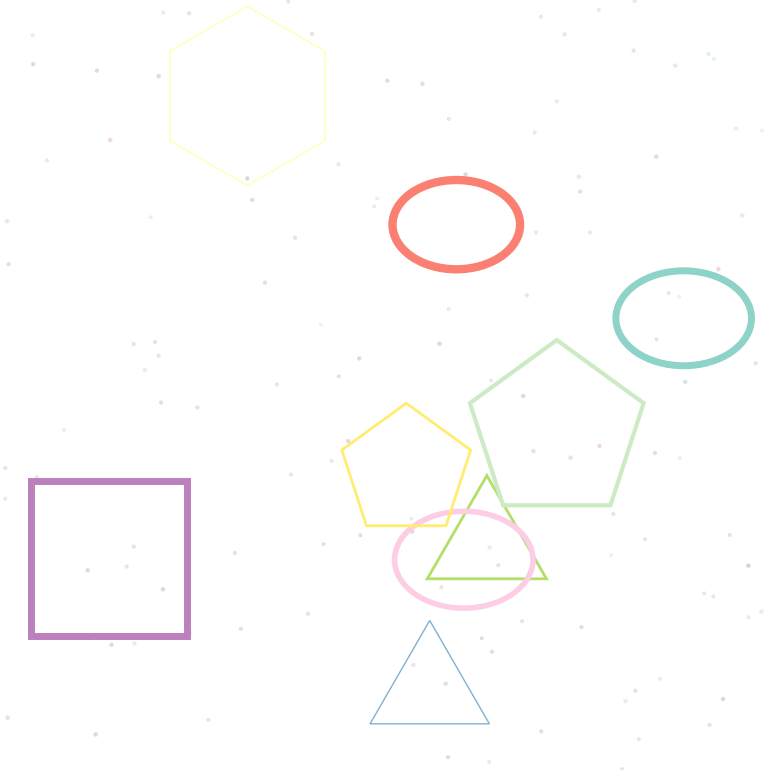[{"shape": "oval", "thickness": 2.5, "radius": 0.44, "center": [0.888, 0.587]}, {"shape": "hexagon", "thickness": 0.5, "radius": 0.58, "center": [0.321, 0.875]}, {"shape": "oval", "thickness": 3, "radius": 0.41, "center": [0.593, 0.708]}, {"shape": "triangle", "thickness": 0.5, "radius": 0.45, "center": [0.558, 0.105]}, {"shape": "triangle", "thickness": 1, "radius": 0.45, "center": [0.632, 0.293]}, {"shape": "oval", "thickness": 2, "radius": 0.45, "center": [0.602, 0.273]}, {"shape": "square", "thickness": 2.5, "radius": 0.51, "center": [0.142, 0.275]}, {"shape": "pentagon", "thickness": 1.5, "radius": 0.59, "center": [0.723, 0.44]}, {"shape": "pentagon", "thickness": 1, "radius": 0.44, "center": [0.528, 0.388]}]